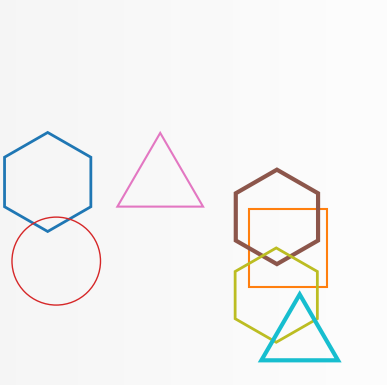[{"shape": "hexagon", "thickness": 2, "radius": 0.64, "center": [0.123, 0.527]}, {"shape": "square", "thickness": 1.5, "radius": 0.51, "center": [0.744, 0.355]}, {"shape": "circle", "thickness": 1, "radius": 0.57, "center": [0.145, 0.322]}, {"shape": "hexagon", "thickness": 3, "radius": 0.61, "center": [0.715, 0.437]}, {"shape": "triangle", "thickness": 1.5, "radius": 0.64, "center": [0.413, 0.527]}, {"shape": "hexagon", "thickness": 2, "radius": 0.61, "center": [0.713, 0.234]}, {"shape": "triangle", "thickness": 3, "radius": 0.57, "center": [0.773, 0.121]}]